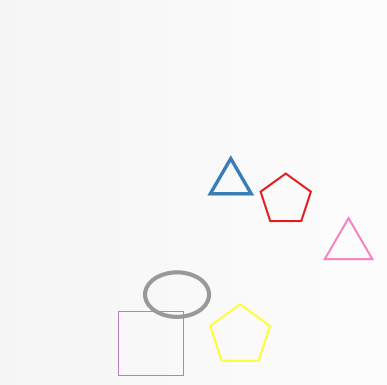[{"shape": "pentagon", "thickness": 1.5, "radius": 0.34, "center": [0.737, 0.481]}, {"shape": "triangle", "thickness": 2.5, "radius": 0.3, "center": [0.596, 0.527]}, {"shape": "square", "thickness": 0.5, "radius": 0.42, "center": [0.388, 0.11]}, {"shape": "pentagon", "thickness": 1.5, "radius": 0.41, "center": [0.62, 0.129]}, {"shape": "triangle", "thickness": 1.5, "radius": 0.35, "center": [0.9, 0.362]}, {"shape": "oval", "thickness": 3, "radius": 0.41, "center": [0.457, 0.235]}]